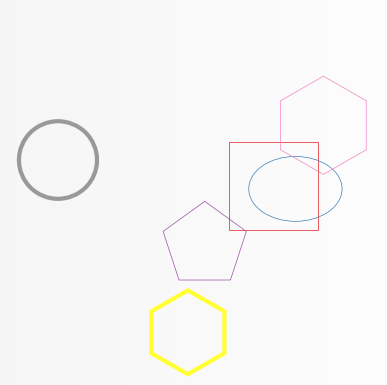[{"shape": "square", "thickness": 0.5, "radius": 0.57, "center": [0.706, 0.517]}, {"shape": "oval", "thickness": 0.5, "radius": 0.6, "center": [0.762, 0.509]}, {"shape": "pentagon", "thickness": 0.5, "radius": 0.56, "center": [0.528, 0.364]}, {"shape": "hexagon", "thickness": 3, "radius": 0.54, "center": [0.485, 0.137]}, {"shape": "hexagon", "thickness": 0.5, "radius": 0.64, "center": [0.835, 0.675]}, {"shape": "circle", "thickness": 3, "radius": 0.5, "center": [0.15, 0.584]}]